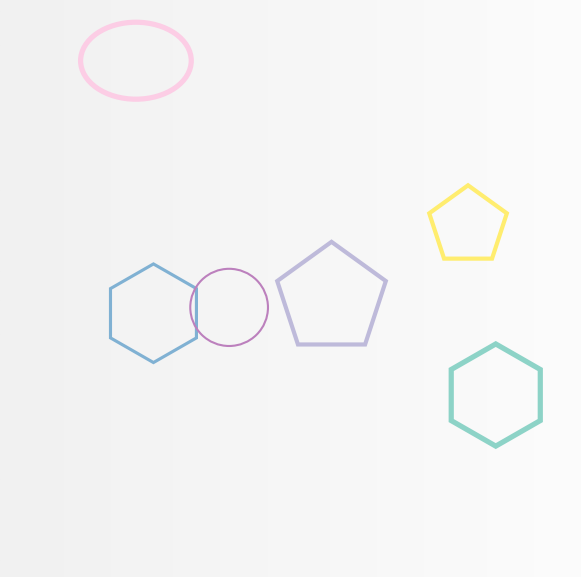[{"shape": "hexagon", "thickness": 2.5, "radius": 0.44, "center": [0.853, 0.315]}, {"shape": "pentagon", "thickness": 2, "radius": 0.49, "center": [0.57, 0.482]}, {"shape": "hexagon", "thickness": 1.5, "radius": 0.43, "center": [0.264, 0.457]}, {"shape": "oval", "thickness": 2.5, "radius": 0.48, "center": [0.234, 0.894]}, {"shape": "circle", "thickness": 1, "radius": 0.33, "center": [0.394, 0.467]}, {"shape": "pentagon", "thickness": 2, "radius": 0.35, "center": [0.805, 0.608]}]